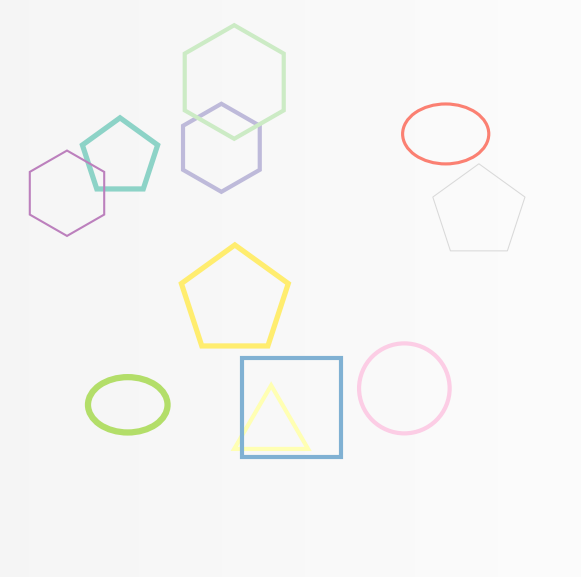[{"shape": "pentagon", "thickness": 2.5, "radius": 0.34, "center": [0.206, 0.727]}, {"shape": "triangle", "thickness": 2, "radius": 0.37, "center": [0.467, 0.258]}, {"shape": "hexagon", "thickness": 2, "radius": 0.38, "center": [0.381, 0.743]}, {"shape": "oval", "thickness": 1.5, "radius": 0.37, "center": [0.767, 0.767]}, {"shape": "square", "thickness": 2, "radius": 0.43, "center": [0.501, 0.293]}, {"shape": "oval", "thickness": 3, "radius": 0.34, "center": [0.22, 0.298]}, {"shape": "circle", "thickness": 2, "radius": 0.39, "center": [0.696, 0.327]}, {"shape": "pentagon", "thickness": 0.5, "radius": 0.42, "center": [0.824, 0.632]}, {"shape": "hexagon", "thickness": 1, "radius": 0.37, "center": [0.115, 0.665]}, {"shape": "hexagon", "thickness": 2, "radius": 0.49, "center": [0.403, 0.857]}, {"shape": "pentagon", "thickness": 2.5, "radius": 0.48, "center": [0.404, 0.478]}]